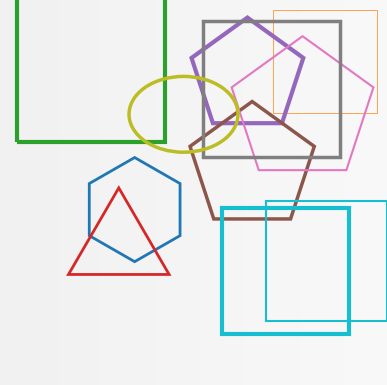[{"shape": "hexagon", "thickness": 2, "radius": 0.68, "center": [0.348, 0.456]}, {"shape": "square", "thickness": 0.5, "radius": 0.67, "center": [0.839, 0.84]}, {"shape": "square", "thickness": 3, "radius": 0.96, "center": [0.235, 0.824]}, {"shape": "triangle", "thickness": 2, "radius": 0.75, "center": [0.307, 0.362]}, {"shape": "pentagon", "thickness": 3, "radius": 0.76, "center": [0.639, 0.803]}, {"shape": "pentagon", "thickness": 2.5, "radius": 0.84, "center": [0.651, 0.568]}, {"shape": "pentagon", "thickness": 1.5, "radius": 0.96, "center": [0.781, 0.714]}, {"shape": "square", "thickness": 2.5, "radius": 0.88, "center": [0.701, 0.768]}, {"shape": "oval", "thickness": 2.5, "radius": 0.7, "center": [0.474, 0.703]}, {"shape": "square", "thickness": 1.5, "radius": 0.78, "center": [0.843, 0.323]}, {"shape": "square", "thickness": 3, "radius": 0.82, "center": [0.737, 0.296]}]